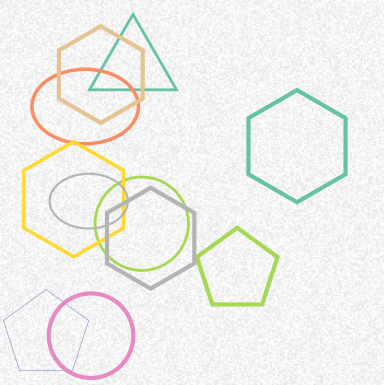[{"shape": "hexagon", "thickness": 3, "radius": 0.73, "center": [0.771, 0.62]}, {"shape": "triangle", "thickness": 2, "radius": 0.65, "center": [0.345, 0.832]}, {"shape": "oval", "thickness": 2.5, "radius": 0.69, "center": [0.221, 0.723]}, {"shape": "pentagon", "thickness": 0.5, "radius": 0.58, "center": [0.12, 0.131]}, {"shape": "circle", "thickness": 3, "radius": 0.55, "center": [0.236, 0.128]}, {"shape": "pentagon", "thickness": 3, "radius": 0.55, "center": [0.616, 0.298]}, {"shape": "circle", "thickness": 2, "radius": 0.61, "center": [0.368, 0.419]}, {"shape": "hexagon", "thickness": 2.5, "radius": 0.75, "center": [0.192, 0.483]}, {"shape": "hexagon", "thickness": 3, "radius": 0.63, "center": [0.262, 0.806]}, {"shape": "hexagon", "thickness": 3, "radius": 0.66, "center": [0.391, 0.381]}, {"shape": "oval", "thickness": 1.5, "radius": 0.51, "center": [0.231, 0.478]}]